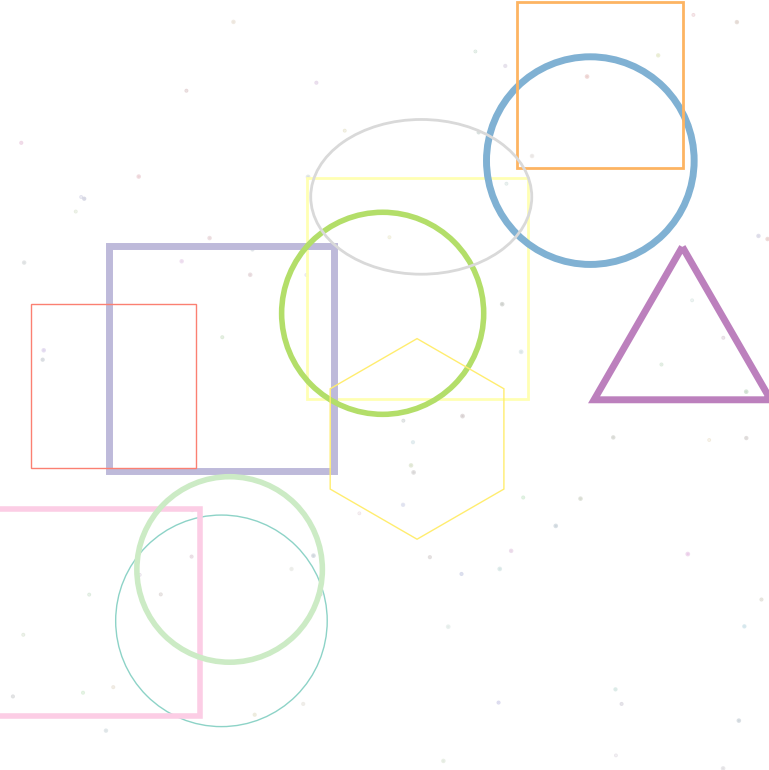[{"shape": "circle", "thickness": 0.5, "radius": 0.69, "center": [0.288, 0.194]}, {"shape": "square", "thickness": 1, "radius": 0.72, "center": [0.542, 0.625]}, {"shape": "square", "thickness": 2.5, "radius": 0.73, "center": [0.288, 0.535]}, {"shape": "square", "thickness": 0.5, "radius": 0.53, "center": [0.148, 0.499]}, {"shape": "circle", "thickness": 2.5, "radius": 0.67, "center": [0.767, 0.791]}, {"shape": "square", "thickness": 1, "radius": 0.54, "center": [0.779, 0.889]}, {"shape": "circle", "thickness": 2, "radius": 0.66, "center": [0.497, 0.593]}, {"shape": "square", "thickness": 2, "radius": 0.67, "center": [0.125, 0.204]}, {"shape": "oval", "thickness": 1, "radius": 0.72, "center": [0.547, 0.744]}, {"shape": "triangle", "thickness": 2.5, "radius": 0.66, "center": [0.886, 0.547]}, {"shape": "circle", "thickness": 2, "radius": 0.6, "center": [0.298, 0.26]}, {"shape": "hexagon", "thickness": 0.5, "radius": 0.65, "center": [0.542, 0.43]}]